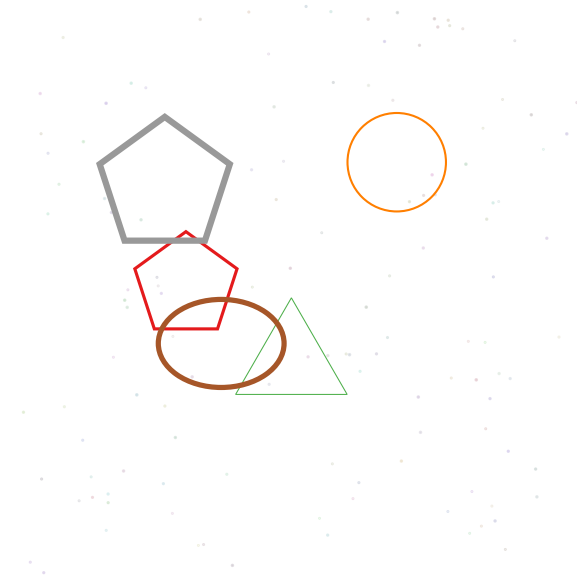[{"shape": "pentagon", "thickness": 1.5, "radius": 0.47, "center": [0.322, 0.505]}, {"shape": "triangle", "thickness": 0.5, "radius": 0.56, "center": [0.505, 0.372]}, {"shape": "circle", "thickness": 1, "radius": 0.43, "center": [0.687, 0.718]}, {"shape": "oval", "thickness": 2.5, "radius": 0.54, "center": [0.383, 0.404]}, {"shape": "pentagon", "thickness": 3, "radius": 0.59, "center": [0.285, 0.678]}]